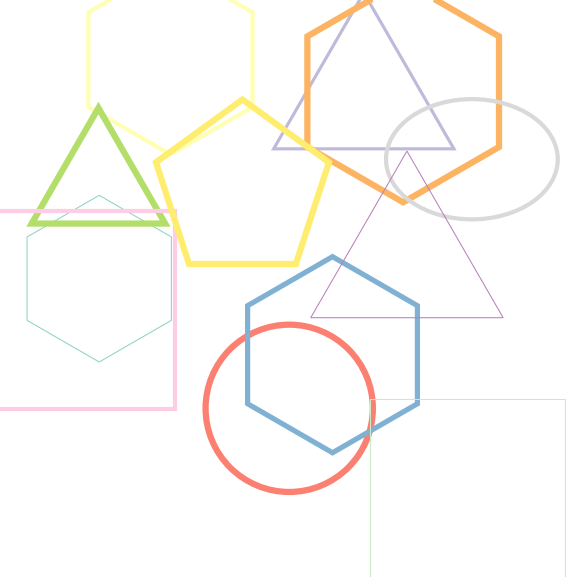[{"shape": "hexagon", "thickness": 0.5, "radius": 0.72, "center": [0.172, 0.517]}, {"shape": "hexagon", "thickness": 2, "radius": 0.82, "center": [0.295, 0.896]}, {"shape": "triangle", "thickness": 1.5, "radius": 0.9, "center": [0.63, 0.832]}, {"shape": "circle", "thickness": 3, "radius": 0.72, "center": [0.501, 0.292]}, {"shape": "hexagon", "thickness": 2.5, "radius": 0.85, "center": [0.576, 0.385]}, {"shape": "hexagon", "thickness": 3, "radius": 0.96, "center": [0.698, 0.84]}, {"shape": "triangle", "thickness": 3, "radius": 0.67, "center": [0.17, 0.679]}, {"shape": "square", "thickness": 2, "radius": 0.86, "center": [0.131, 0.462]}, {"shape": "oval", "thickness": 2, "radius": 0.74, "center": [0.817, 0.723]}, {"shape": "triangle", "thickness": 0.5, "radius": 0.96, "center": [0.705, 0.545]}, {"shape": "square", "thickness": 0.5, "radius": 0.84, "center": [0.81, 0.139]}, {"shape": "pentagon", "thickness": 3, "radius": 0.79, "center": [0.42, 0.669]}]